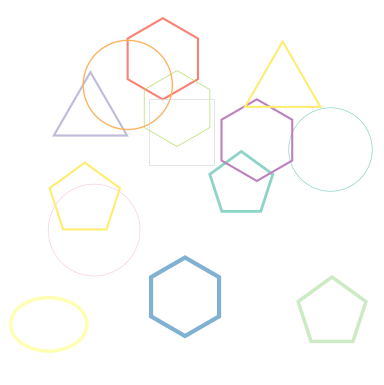[{"shape": "pentagon", "thickness": 2, "radius": 0.43, "center": [0.627, 0.521]}, {"shape": "circle", "thickness": 0.5, "radius": 0.54, "center": [0.858, 0.612]}, {"shape": "oval", "thickness": 2.5, "radius": 0.5, "center": [0.127, 0.158]}, {"shape": "triangle", "thickness": 1.5, "radius": 0.55, "center": [0.235, 0.703]}, {"shape": "hexagon", "thickness": 1.5, "radius": 0.53, "center": [0.423, 0.847]}, {"shape": "hexagon", "thickness": 3, "radius": 0.51, "center": [0.481, 0.229]}, {"shape": "circle", "thickness": 1, "radius": 0.58, "center": [0.332, 0.779]}, {"shape": "hexagon", "thickness": 0.5, "radius": 0.49, "center": [0.46, 0.718]}, {"shape": "circle", "thickness": 0.5, "radius": 0.6, "center": [0.244, 0.402]}, {"shape": "square", "thickness": 0.5, "radius": 0.43, "center": [0.472, 0.657]}, {"shape": "hexagon", "thickness": 1.5, "radius": 0.53, "center": [0.667, 0.636]}, {"shape": "pentagon", "thickness": 2.5, "radius": 0.46, "center": [0.862, 0.188]}, {"shape": "pentagon", "thickness": 1.5, "radius": 0.48, "center": [0.22, 0.482]}, {"shape": "triangle", "thickness": 1.5, "radius": 0.57, "center": [0.734, 0.779]}]